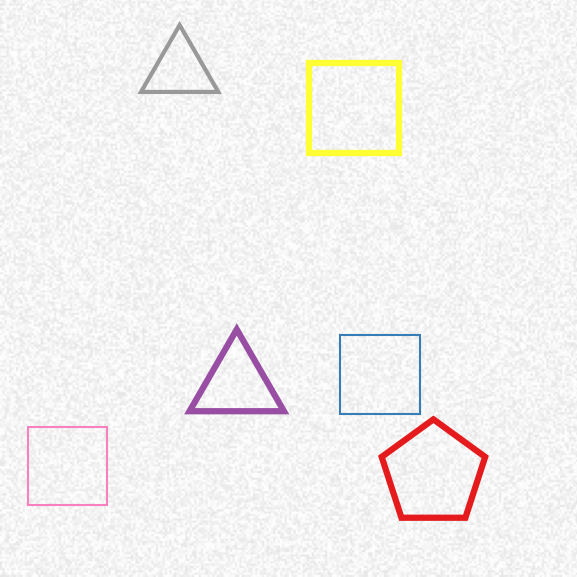[{"shape": "pentagon", "thickness": 3, "radius": 0.47, "center": [0.751, 0.179]}, {"shape": "square", "thickness": 1, "radius": 0.34, "center": [0.658, 0.35]}, {"shape": "triangle", "thickness": 3, "radius": 0.47, "center": [0.41, 0.334]}, {"shape": "square", "thickness": 3, "radius": 0.39, "center": [0.613, 0.813]}, {"shape": "square", "thickness": 1, "radius": 0.34, "center": [0.117, 0.192]}, {"shape": "triangle", "thickness": 2, "radius": 0.39, "center": [0.311, 0.879]}]